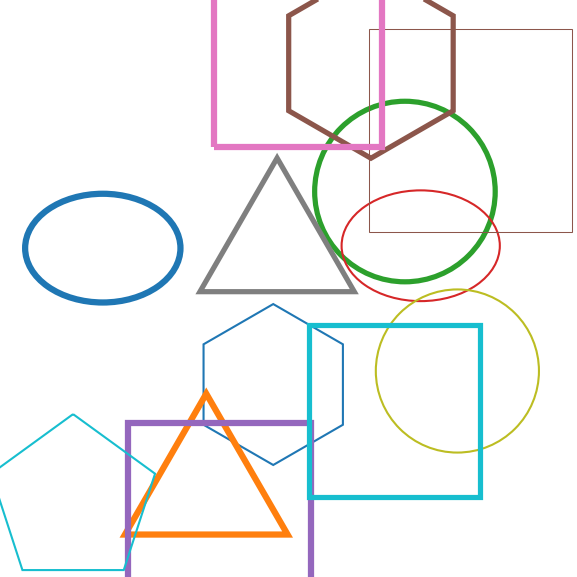[{"shape": "hexagon", "thickness": 1, "radius": 0.7, "center": [0.473, 0.333]}, {"shape": "oval", "thickness": 3, "radius": 0.67, "center": [0.178, 0.569]}, {"shape": "triangle", "thickness": 3, "radius": 0.81, "center": [0.357, 0.155]}, {"shape": "circle", "thickness": 2.5, "radius": 0.78, "center": [0.701, 0.667]}, {"shape": "oval", "thickness": 1, "radius": 0.68, "center": [0.729, 0.574]}, {"shape": "square", "thickness": 3, "radius": 0.79, "center": [0.38, 0.107]}, {"shape": "square", "thickness": 0.5, "radius": 0.88, "center": [0.815, 0.773]}, {"shape": "hexagon", "thickness": 2.5, "radius": 0.82, "center": [0.642, 0.89]}, {"shape": "square", "thickness": 3, "radius": 0.73, "center": [0.516, 0.89]}, {"shape": "triangle", "thickness": 2.5, "radius": 0.77, "center": [0.48, 0.571]}, {"shape": "circle", "thickness": 1, "radius": 0.71, "center": [0.792, 0.357]}, {"shape": "pentagon", "thickness": 1, "radius": 0.75, "center": [0.127, 0.133]}, {"shape": "square", "thickness": 2.5, "radius": 0.74, "center": [0.683, 0.288]}]